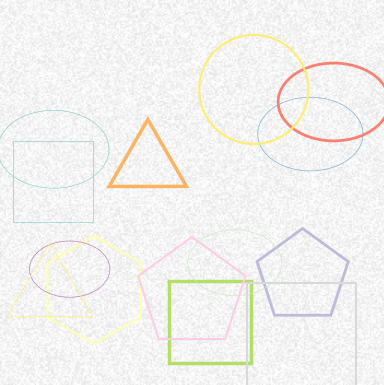[{"shape": "oval", "thickness": 0.5, "radius": 0.72, "center": [0.139, 0.612]}, {"shape": "square", "thickness": 0.5, "radius": 0.52, "center": [0.137, 0.528]}, {"shape": "hexagon", "thickness": 1.5, "radius": 0.7, "center": [0.245, 0.247]}, {"shape": "pentagon", "thickness": 2, "radius": 0.62, "center": [0.786, 0.282]}, {"shape": "oval", "thickness": 2, "radius": 0.72, "center": [0.867, 0.735]}, {"shape": "oval", "thickness": 0.5, "radius": 0.68, "center": [0.806, 0.652]}, {"shape": "triangle", "thickness": 2.5, "radius": 0.58, "center": [0.384, 0.574]}, {"shape": "square", "thickness": 2.5, "radius": 0.54, "center": [0.546, 0.164]}, {"shape": "pentagon", "thickness": 1.5, "radius": 0.73, "center": [0.498, 0.238]}, {"shape": "square", "thickness": 1.5, "radius": 0.71, "center": [0.784, 0.124]}, {"shape": "oval", "thickness": 0.5, "radius": 0.52, "center": [0.181, 0.301]}, {"shape": "oval", "thickness": 0.5, "radius": 0.61, "center": [0.61, 0.317]}, {"shape": "circle", "thickness": 1.5, "radius": 0.71, "center": [0.659, 0.768]}, {"shape": "triangle", "thickness": 0.5, "radius": 0.64, "center": [0.13, 0.241]}]